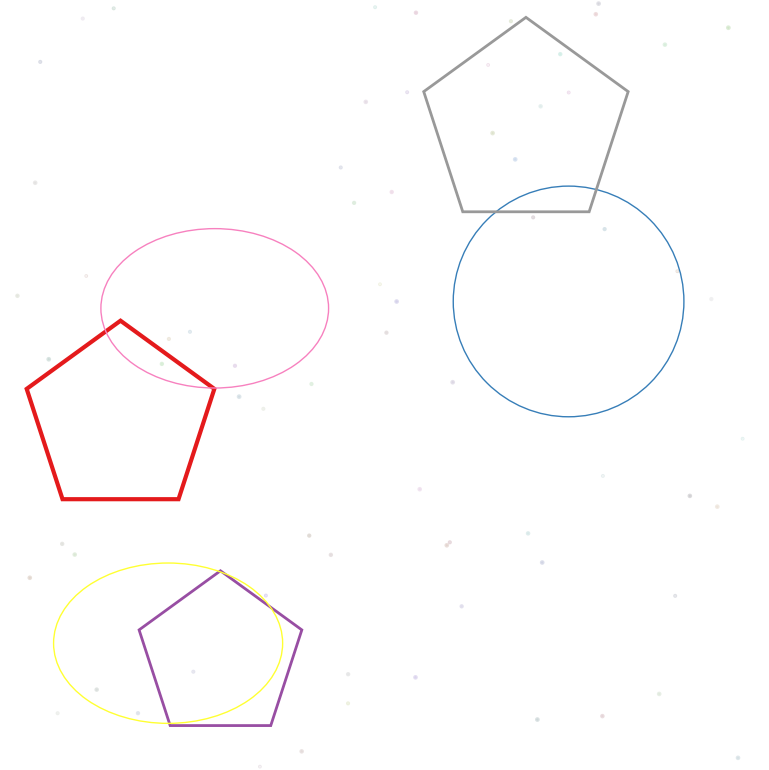[{"shape": "pentagon", "thickness": 1.5, "radius": 0.64, "center": [0.157, 0.455]}, {"shape": "circle", "thickness": 0.5, "radius": 0.75, "center": [0.738, 0.609]}, {"shape": "pentagon", "thickness": 1, "radius": 0.56, "center": [0.286, 0.148]}, {"shape": "oval", "thickness": 0.5, "radius": 0.74, "center": [0.218, 0.165]}, {"shape": "oval", "thickness": 0.5, "radius": 0.74, "center": [0.279, 0.6]}, {"shape": "pentagon", "thickness": 1, "radius": 0.7, "center": [0.683, 0.838]}]